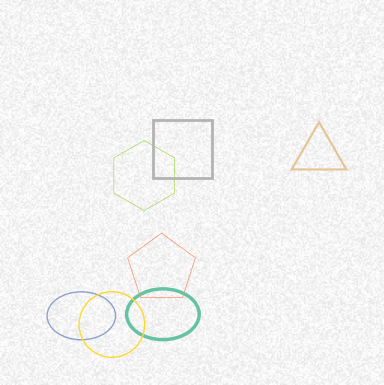[{"shape": "oval", "thickness": 2.5, "radius": 0.47, "center": [0.423, 0.184]}, {"shape": "pentagon", "thickness": 0.5, "radius": 0.46, "center": [0.42, 0.302]}, {"shape": "oval", "thickness": 1, "radius": 0.44, "center": [0.211, 0.18]}, {"shape": "hexagon", "thickness": 0.5, "radius": 0.46, "center": [0.375, 0.544]}, {"shape": "circle", "thickness": 1, "radius": 0.43, "center": [0.291, 0.157]}, {"shape": "triangle", "thickness": 1.5, "radius": 0.41, "center": [0.829, 0.601]}, {"shape": "square", "thickness": 2, "radius": 0.38, "center": [0.475, 0.613]}]